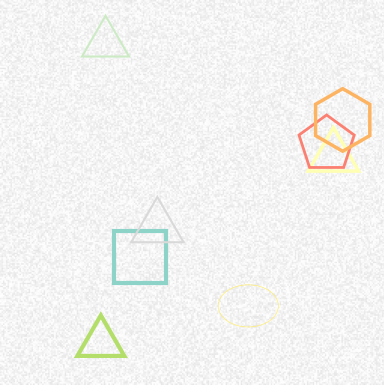[{"shape": "square", "thickness": 3, "radius": 0.34, "center": [0.364, 0.334]}, {"shape": "triangle", "thickness": 2.5, "radius": 0.38, "center": [0.866, 0.593]}, {"shape": "pentagon", "thickness": 2, "radius": 0.38, "center": [0.848, 0.626]}, {"shape": "hexagon", "thickness": 2.5, "radius": 0.41, "center": [0.89, 0.688]}, {"shape": "triangle", "thickness": 3, "radius": 0.35, "center": [0.262, 0.111]}, {"shape": "triangle", "thickness": 1.5, "radius": 0.39, "center": [0.409, 0.41]}, {"shape": "triangle", "thickness": 1.5, "radius": 0.35, "center": [0.274, 0.889]}, {"shape": "oval", "thickness": 0.5, "radius": 0.39, "center": [0.645, 0.205]}]